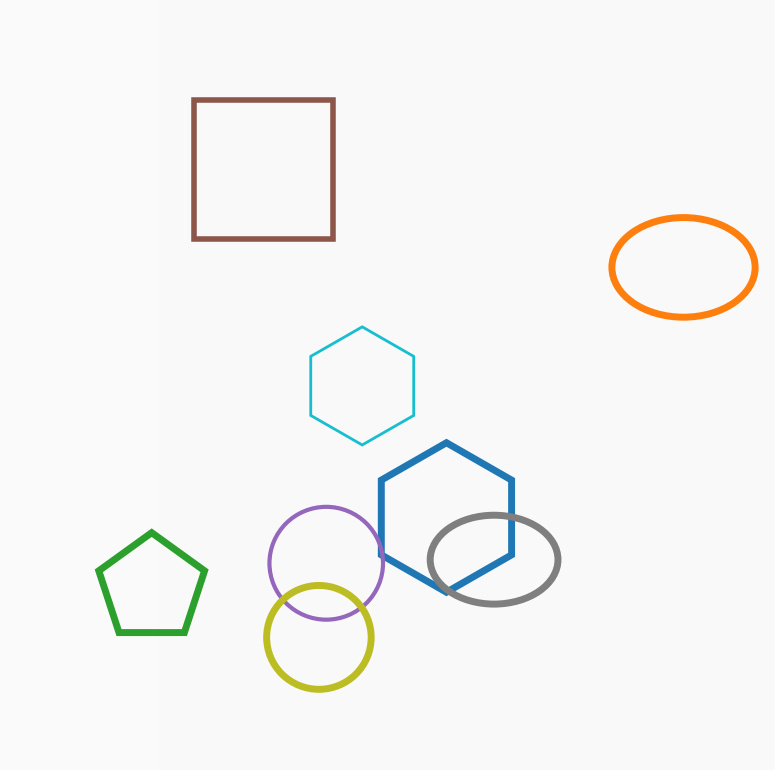[{"shape": "hexagon", "thickness": 2.5, "radius": 0.49, "center": [0.576, 0.328]}, {"shape": "oval", "thickness": 2.5, "radius": 0.46, "center": [0.882, 0.653]}, {"shape": "pentagon", "thickness": 2.5, "radius": 0.36, "center": [0.196, 0.237]}, {"shape": "circle", "thickness": 1.5, "radius": 0.37, "center": [0.421, 0.269]}, {"shape": "square", "thickness": 2, "radius": 0.45, "center": [0.34, 0.78]}, {"shape": "oval", "thickness": 2.5, "radius": 0.41, "center": [0.638, 0.273]}, {"shape": "circle", "thickness": 2.5, "radius": 0.34, "center": [0.412, 0.172]}, {"shape": "hexagon", "thickness": 1, "radius": 0.38, "center": [0.467, 0.499]}]